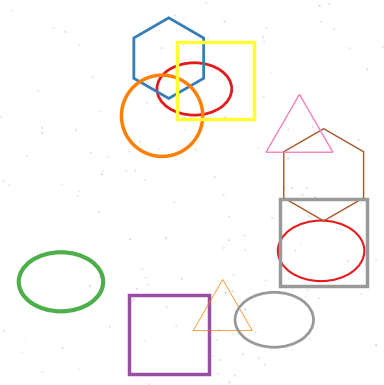[{"shape": "oval", "thickness": 1.5, "radius": 0.56, "center": [0.834, 0.348]}, {"shape": "oval", "thickness": 2, "radius": 0.49, "center": [0.505, 0.769]}, {"shape": "hexagon", "thickness": 2, "radius": 0.52, "center": [0.438, 0.849]}, {"shape": "oval", "thickness": 3, "radius": 0.55, "center": [0.158, 0.268]}, {"shape": "square", "thickness": 2.5, "radius": 0.52, "center": [0.439, 0.131]}, {"shape": "triangle", "thickness": 0.5, "radius": 0.44, "center": [0.579, 0.186]}, {"shape": "circle", "thickness": 2.5, "radius": 0.53, "center": [0.421, 0.699]}, {"shape": "square", "thickness": 2.5, "radius": 0.49, "center": [0.56, 0.791]}, {"shape": "hexagon", "thickness": 1, "radius": 0.6, "center": [0.841, 0.546]}, {"shape": "triangle", "thickness": 1, "radius": 0.5, "center": [0.778, 0.655]}, {"shape": "oval", "thickness": 2, "radius": 0.51, "center": [0.712, 0.169]}, {"shape": "square", "thickness": 2.5, "radius": 0.56, "center": [0.84, 0.37]}]